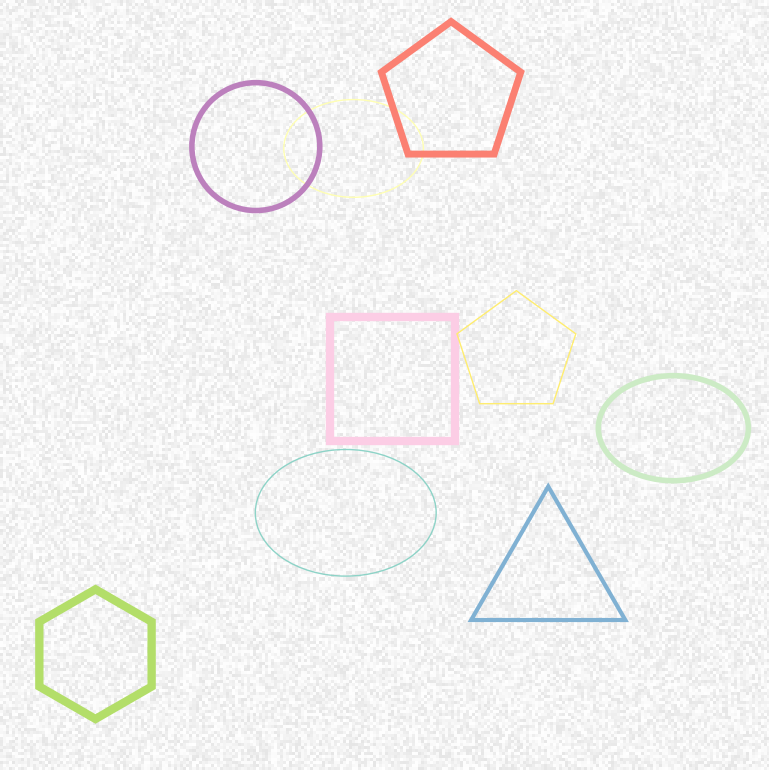[{"shape": "oval", "thickness": 0.5, "radius": 0.59, "center": [0.449, 0.334]}, {"shape": "oval", "thickness": 0.5, "radius": 0.45, "center": [0.459, 0.807]}, {"shape": "pentagon", "thickness": 2.5, "radius": 0.48, "center": [0.586, 0.877]}, {"shape": "triangle", "thickness": 1.5, "radius": 0.58, "center": [0.712, 0.253]}, {"shape": "hexagon", "thickness": 3, "radius": 0.42, "center": [0.124, 0.15]}, {"shape": "square", "thickness": 3, "radius": 0.4, "center": [0.51, 0.508]}, {"shape": "circle", "thickness": 2, "radius": 0.42, "center": [0.332, 0.81]}, {"shape": "oval", "thickness": 2, "radius": 0.49, "center": [0.874, 0.444]}, {"shape": "pentagon", "thickness": 0.5, "radius": 0.41, "center": [0.671, 0.541]}]